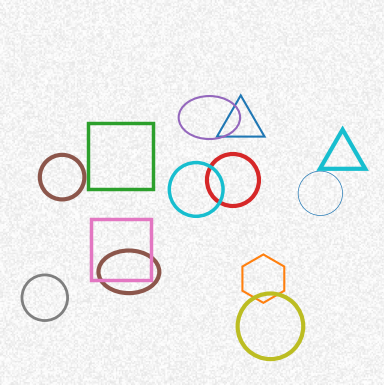[{"shape": "triangle", "thickness": 1.5, "radius": 0.36, "center": [0.625, 0.681]}, {"shape": "circle", "thickness": 0.5, "radius": 0.29, "center": [0.832, 0.498]}, {"shape": "hexagon", "thickness": 1.5, "radius": 0.31, "center": [0.684, 0.276]}, {"shape": "square", "thickness": 2.5, "radius": 0.43, "center": [0.313, 0.595]}, {"shape": "circle", "thickness": 3, "radius": 0.34, "center": [0.605, 0.532]}, {"shape": "oval", "thickness": 1.5, "radius": 0.4, "center": [0.544, 0.695]}, {"shape": "oval", "thickness": 3, "radius": 0.4, "center": [0.335, 0.294]}, {"shape": "circle", "thickness": 3, "radius": 0.29, "center": [0.161, 0.54]}, {"shape": "square", "thickness": 2.5, "radius": 0.39, "center": [0.313, 0.352]}, {"shape": "circle", "thickness": 2, "radius": 0.3, "center": [0.116, 0.227]}, {"shape": "circle", "thickness": 3, "radius": 0.43, "center": [0.702, 0.152]}, {"shape": "triangle", "thickness": 3, "radius": 0.34, "center": [0.89, 0.596]}, {"shape": "circle", "thickness": 2.5, "radius": 0.35, "center": [0.51, 0.508]}]